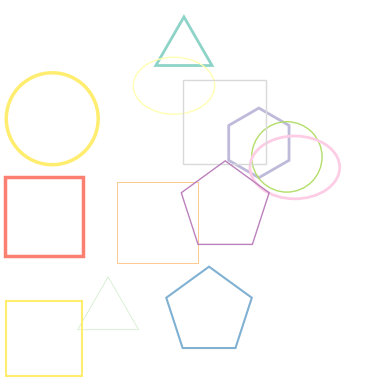[{"shape": "triangle", "thickness": 2, "radius": 0.42, "center": [0.478, 0.872]}, {"shape": "oval", "thickness": 1, "radius": 0.53, "center": [0.452, 0.777]}, {"shape": "hexagon", "thickness": 2, "radius": 0.45, "center": [0.672, 0.629]}, {"shape": "square", "thickness": 2.5, "radius": 0.51, "center": [0.115, 0.438]}, {"shape": "pentagon", "thickness": 1.5, "radius": 0.58, "center": [0.543, 0.191]}, {"shape": "square", "thickness": 0.5, "radius": 0.53, "center": [0.409, 0.422]}, {"shape": "circle", "thickness": 1, "radius": 0.46, "center": [0.745, 0.592]}, {"shape": "oval", "thickness": 2, "radius": 0.58, "center": [0.766, 0.565]}, {"shape": "square", "thickness": 1, "radius": 0.54, "center": [0.583, 0.682]}, {"shape": "pentagon", "thickness": 1, "radius": 0.6, "center": [0.585, 0.462]}, {"shape": "triangle", "thickness": 0.5, "radius": 0.46, "center": [0.281, 0.189]}, {"shape": "square", "thickness": 1.5, "radius": 0.49, "center": [0.114, 0.12]}, {"shape": "circle", "thickness": 2.5, "radius": 0.6, "center": [0.136, 0.692]}]